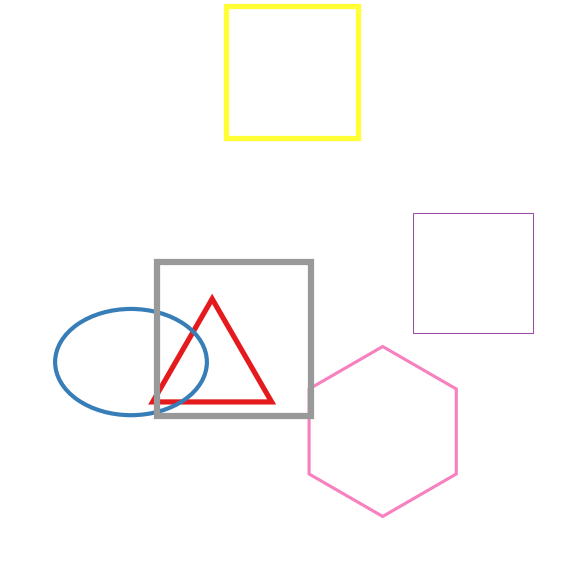[{"shape": "triangle", "thickness": 2.5, "radius": 0.59, "center": [0.367, 0.363]}, {"shape": "oval", "thickness": 2, "radius": 0.66, "center": [0.227, 0.372]}, {"shape": "square", "thickness": 0.5, "radius": 0.52, "center": [0.819, 0.527]}, {"shape": "square", "thickness": 2.5, "radius": 0.57, "center": [0.506, 0.874]}, {"shape": "hexagon", "thickness": 1.5, "radius": 0.74, "center": [0.663, 0.252]}, {"shape": "square", "thickness": 3, "radius": 0.67, "center": [0.405, 0.412]}]